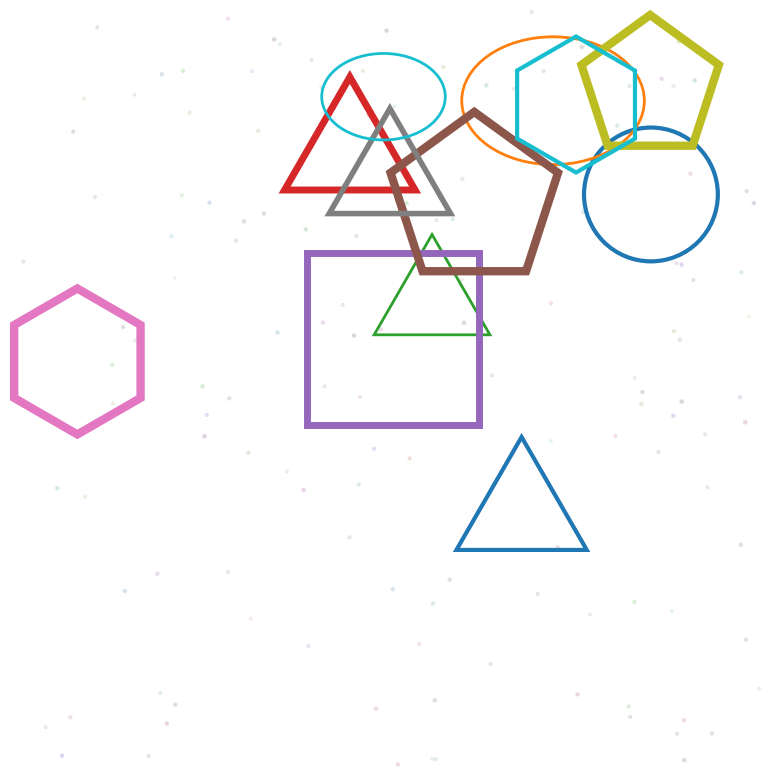[{"shape": "triangle", "thickness": 1.5, "radius": 0.49, "center": [0.677, 0.335]}, {"shape": "circle", "thickness": 1.5, "radius": 0.43, "center": [0.845, 0.747]}, {"shape": "oval", "thickness": 1, "radius": 0.59, "center": [0.718, 0.869]}, {"shape": "triangle", "thickness": 1, "radius": 0.43, "center": [0.561, 0.609]}, {"shape": "triangle", "thickness": 2.5, "radius": 0.49, "center": [0.454, 0.802]}, {"shape": "square", "thickness": 2.5, "radius": 0.56, "center": [0.511, 0.56]}, {"shape": "pentagon", "thickness": 3, "radius": 0.57, "center": [0.616, 0.74]}, {"shape": "hexagon", "thickness": 3, "radius": 0.47, "center": [0.1, 0.531]}, {"shape": "triangle", "thickness": 2, "radius": 0.45, "center": [0.506, 0.768]}, {"shape": "pentagon", "thickness": 3, "radius": 0.47, "center": [0.844, 0.887]}, {"shape": "hexagon", "thickness": 1.5, "radius": 0.44, "center": [0.748, 0.864]}, {"shape": "oval", "thickness": 1, "radius": 0.4, "center": [0.498, 0.874]}]